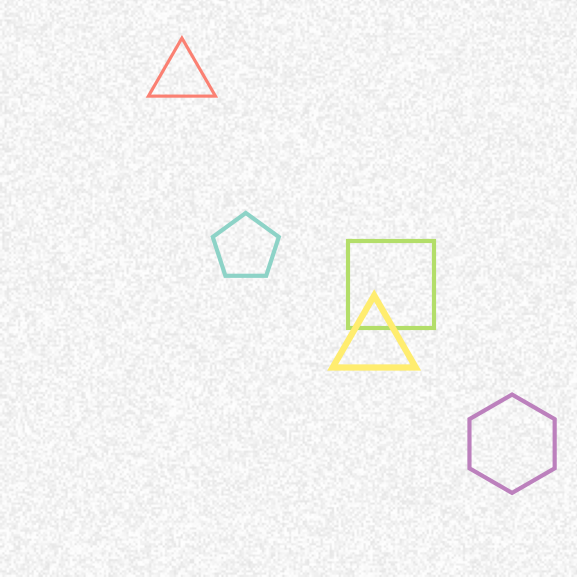[{"shape": "pentagon", "thickness": 2, "radius": 0.3, "center": [0.426, 0.57]}, {"shape": "triangle", "thickness": 1.5, "radius": 0.33, "center": [0.315, 0.866]}, {"shape": "square", "thickness": 2, "radius": 0.37, "center": [0.677, 0.507]}, {"shape": "hexagon", "thickness": 2, "radius": 0.43, "center": [0.887, 0.231]}, {"shape": "triangle", "thickness": 3, "radius": 0.42, "center": [0.648, 0.404]}]